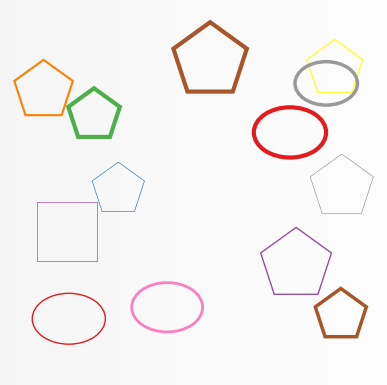[{"shape": "oval", "thickness": 1, "radius": 0.47, "center": [0.178, 0.172]}, {"shape": "oval", "thickness": 3, "radius": 0.47, "center": [0.748, 0.656]}, {"shape": "pentagon", "thickness": 0.5, "radius": 0.35, "center": [0.305, 0.508]}, {"shape": "pentagon", "thickness": 3, "radius": 0.35, "center": [0.243, 0.701]}, {"shape": "pentagon", "thickness": 1, "radius": 0.48, "center": [0.764, 0.313]}, {"shape": "square", "thickness": 0.5, "radius": 0.38, "center": [0.173, 0.398]}, {"shape": "pentagon", "thickness": 1.5, "radius": 0.4, "center": [0.112, 0.765]}, {"shape": "pentagon", "thickness": 1, "radius": 0.38, "center": [0.864, 0.822]}, {"shape": "pentagon", "thickness": 3, "radius": 0.5, "center": [0.542, 0.843]}, {"shape": "pentagon", "thickness": 2.5, "radius": 0.35, "center": [0.88, 0.181]}, {"shape": "oval", "thickness": 2, "radius": 0.46, "center": [0.431, 0.202]}, {"shape": "pentagon", "thickness": 0.5, "radius": 0.43, "center": [0.882, 0.514]}, {"shape": "oval", "thickness": 2.5, "radius": 0.4, "center": [0.842, 0.783]}]